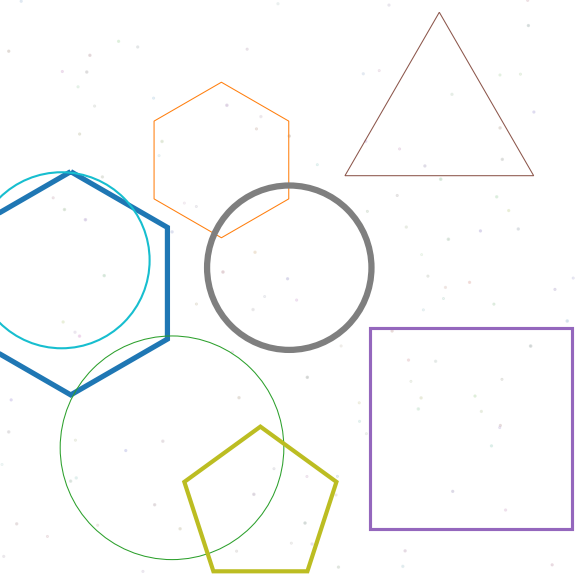[{"shape": "hexagon", "thickness": 2.5, "radius": 0.97, "center": [0.123, 0.509]}, {"shape": "hexagon", "thickness": 0.5, "radius": 0.67, "center": [0.383, 0.722]}, {"shape": "circle", "thickness": 0.5, "radius": 0.97, "center": [0.298, 0.224]}, {"shape": "square", "thickness": 1.5, "radius": 0.87, "center": [0.816, 0.258]}, {"shape": "triangle", "thickness": 0.5, "radius": 0.94, "center": [0.761, 0.789]}, {"shape": "circle", "thickness": 3, "radius": 0.71, "center": [0.501, 0.536]}, {"shape": "pentagon", "thickness": 2, "radius": 0.69, "center": [0.451, 0.122]}, {"shape": "circle", "thickness": 1, "radius": 0.76, "center": [0.107, 0.548]}]